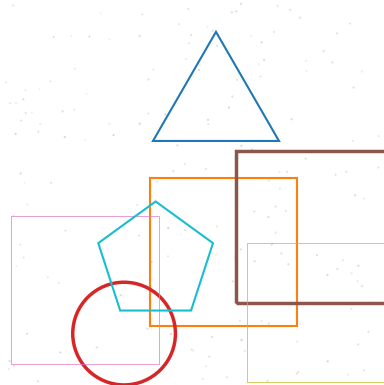[{"shape": "triangle", "thickness": 1.5, "radius": 0.94, "center": [0.561, 0.728]}, {"shape": "square", "thickness": 1.5, "radius": 0.96, "center": [0.581, 0.346]}, {"shape": "circle", "thickness": 2.5, "radius": 0.67, "center": [0.322, 0.134]}, {"shape": "square", "thickness": 2.5, "radius": 0.99, "center": [0.81, 0.409]}, {"shape": "square", "thickness": 0.5, "radius": 0.96, "center": [0.22, 0.247]}, {"shape": "square", "thickness": 0.5, "radius": 0.9, "center": [0.82, 0.188]}, {"shape": "pentagon", "thickness": 1.5, "radius": 0.78, "center": [0.404, 0.32]}]